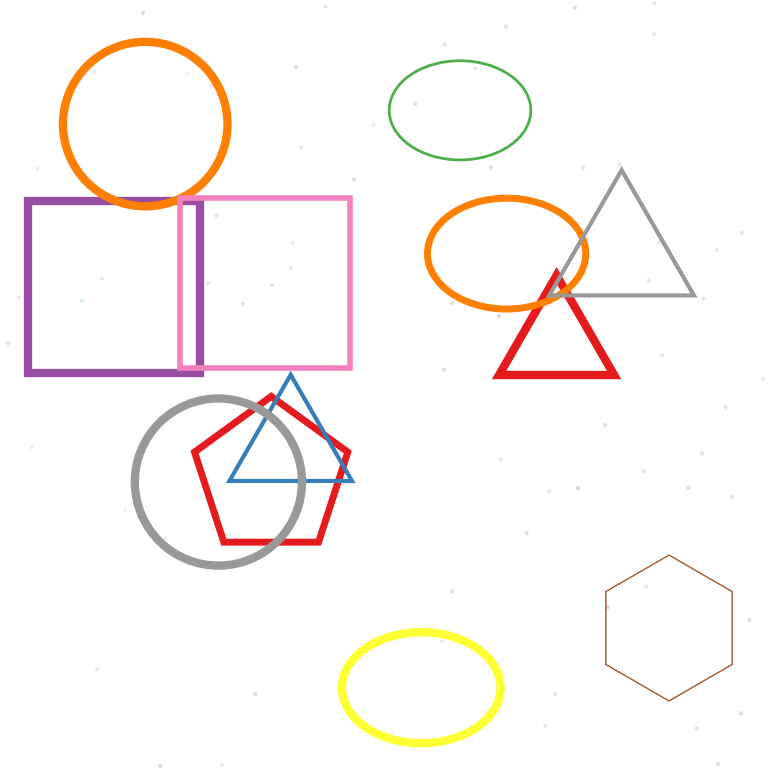[{"shape": "pentagon", "thickness": 2.5, "radius": 0.52, "center": [0.352, 0.381]}, {"shape": "triangle", "thickness": 3, "radius": 0.43, "center": [0.723, 0.556]}, {"shape": "triangle", "thickness": 1.5, "radius": 0.46, "center": [0.378, 0.421]}, {"shape": "oval", "thickness": 1, "radius": 0.46, "center": [0.597, 0.857]}, {"shape": "square", "thickness": 3, "radius": 0.56, "center": [0.148, 0.628]}, {"shape": "circle", "thickness": 3, "radius": 0.53, "center": [0.189, 0.839]}, {"shape": "oval", "thickness": 2.5, "radius": 0.51, "center": [0.658, 0.671]}, {"shape": "oval", "thickness": 3, "radius": 0.51, "center": [0.547, 0.107]}, {"shape": "hexagon", "thickness": 0.5, "radius": 0.47, "center": [0.869, 0.184]}, {"shape": "square", "thickness": 2, "radius": 0.55, "center": [0.344, 0.633]}, {"shape": "circle", "thickness": 3, "radius": 0.54, "center": [0.284, 0.374]}, {"shape": "triangle", "thickness": 1.5, "radius": 0.54, "center": [0.807, 0.671]}]